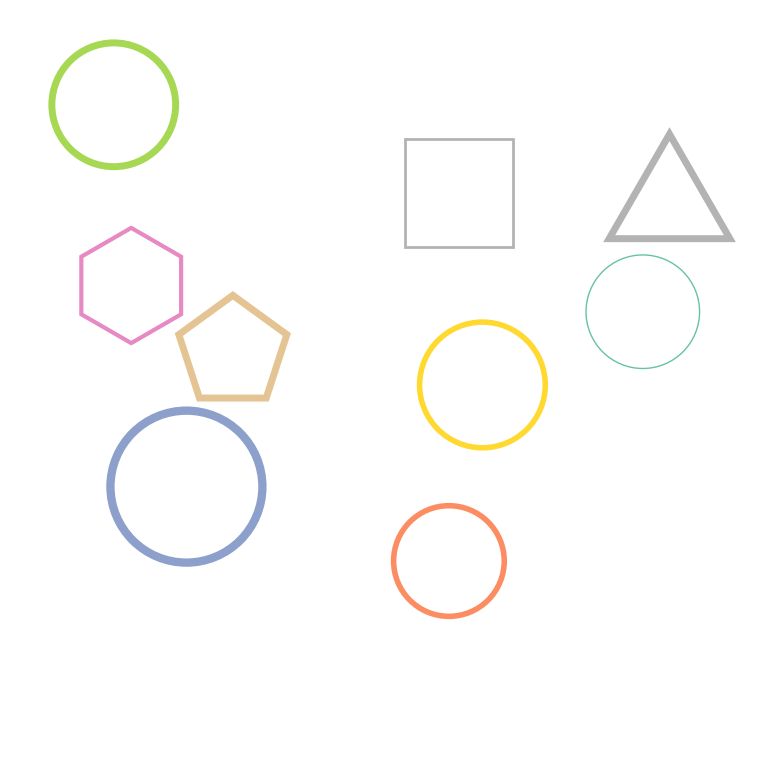[{"shape": "circle", "thickness": 0.5, "radius": 0.37, "center": [0.835, 0.595]}, {"shape": "circle", "thickness": 2, "radius": 0.36, "center": [0.583, 0.271]}, {"shape": "circle", "thickness": 3, "radius": 0.49, "center": [0.242, 0.368]}, {"shape": "hexagon", "thickness": 1.5, "radius": 0.37, "center": [0.17, 0.629]}, {"shape": "circle", "thickness": 2.5, "radius": 0.4, "center": [0.148, 0.864]}, {"shape": "circle", "thickness": 2, "radius": 0.41, "center": [0.627, 0.5]}, {"shape": "pentagon", "thickness": 2.5, "radius": 0.37, "center": [0.302, 0.543]}, {"shape": "square", "thickness": 1, "radius": 0.35, "center": [0.596, 0.749]}, {"shape": "triangle", "thickness": 2.5, "radius": 0.45, "center": [0.87, 0.735]}]